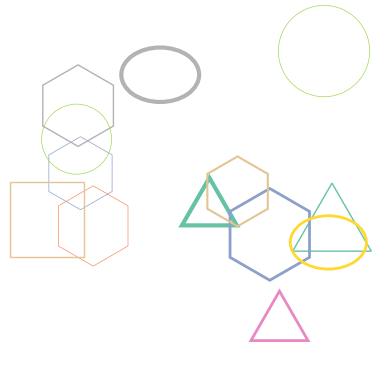[{"shape": "triangle", "thickness": 1, "radius": 0.59, "center": [0.862, 0.407]}, {"shape": "triangle", "thickness": 3, "radius": 0.41, "center": [0.544, 0.456]}, {"shape": "hexagon", "thickness": 0.5, "radius": 0.52, "center": [0.242, 0.413]}, {"shape": "hexagon", "thickness": 0.5, "radius": 0.47, "center": [0.209, 0.55]}, {"shape": "hexagon", "thickness": 2, "radius": 0.6, "center": [0.701, 0.391]}, {"shape": "triangle", "thickness": 2, "radius": 0.43, "center": [0.726, 0.158]}, {"shape": "circle", "thickness": 0.5, "radius": 0.45, "center": [0.199, 0.639]}, {"shape": "circle", "thickness": 0.5, "radius": 0.59, "center": [0.842, 0.867]}, {"shape": "oval", "thickness": 2, "radius": 0.49, "center": [0.853, 0.37]}, {"shape": "square", "thickness": 1, "radius": 0.48, "center": [0.122, 0.43]}, {"shape": "hexagon", "thickness": 1.5, "radius": 0.45, "center": [0.617, 0.503]}, {"shape": "oval", "thickness": 3, "radius": 0.51, "center": [0.416, 0.806]}, {"shape": "hexagon", "thickness": 1, "radius": 0.53, "center": [0.203, 0.726]}]